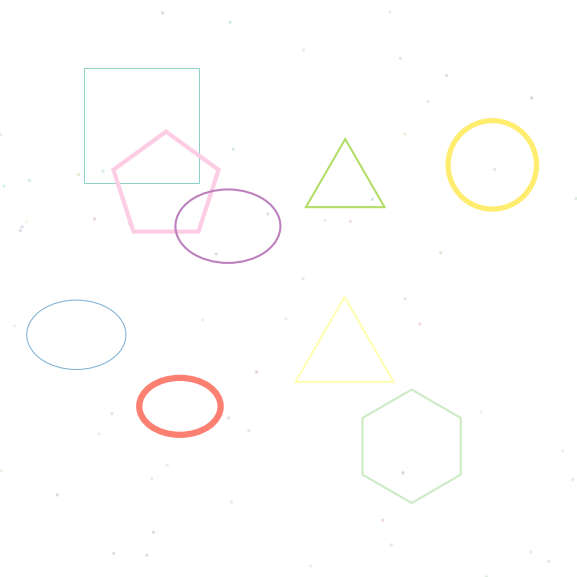[{"shape": "square", "thickness": 0.5, "radius": 0.5, "center": [0.245, 0.782]}, {"shape": "triangle", "thickness": 1, "radius": 0.49, "center": [0.597, 0.387]}, {"shape": "oval", "thickness": 3, "radius": 0.35, "center": [0.312, 0.296]}, {"shape": "oval", "thickness": 0.5, "radius": 0.43, "center": [0.132, 0.419]}, {"shape": "triangle", "thickness": 1, "radius": 0.39, "center": [0.598, 0.68]}, {"shape": "pentagon", "thickness": 2, "radius": 0.48, "center": [0.287, 0.676]}, {"shape": "oval", "thickness": 1, "radius": 0.45, "center": [0.395, 0.607]}, {"shape": "hexagon", "thickness": 1, "radius": 0.49, "center": [0.713, 0.226]}, {"shape": "circle", "thickness": 2.5, "radius": 0.38, "center": [0.852, 0.714]}]